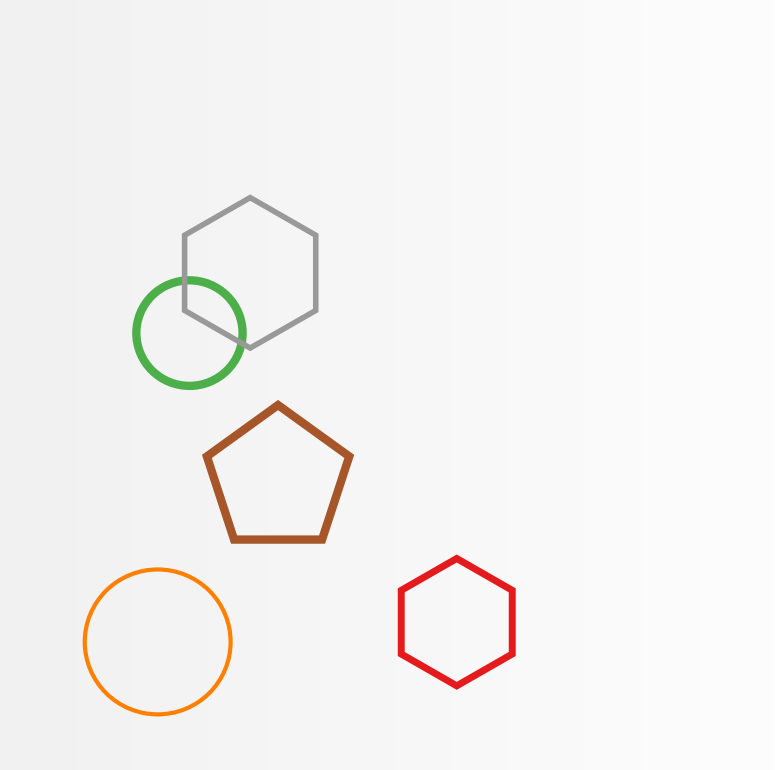[{"shape": "hexagon", "thickness": 2.5, "radius": 0.41, "center": [0.589, 0.192]}, {"shape": "circle", "thickness": 3, "radius": 0.34, "center": [0.244, 0.567]}, {"shape": "circle", "thickness": 1.5, "radius": 0.47, "center": [0.203, 0.166]}, {"shape": "pentagon", "thickness": 3, "radius": 0.48, "center": [0.359, 0.377]}, {"shape": "hexagon", "thickness": 2, "radius": 0.49, "center": [0.323, 0.646]}]